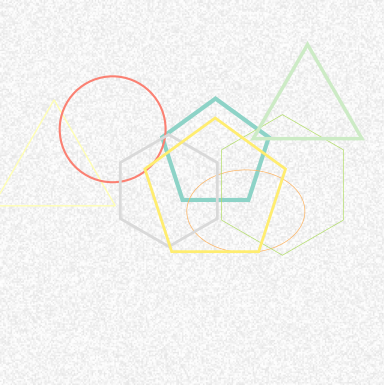[{"shape": "pentagon", "thickness": 3, "radius": 0.73, "center": [0.56, 0.598]}, {"shape": "triangle", "thickness": 1, "radius": 0.92, "center": [0.14, 0.557]}, {"shape": "circle", "thickness": 1.5, "radius": 0.69, "center": [0.293, 0.664]}, {"shape": "oval", "thickness": 0.5, "radius": 0.77, "center": [0.638, 0.451]}, {"shape": "hexagon", "thickness": 0.5, "radius": 0.91, "center": [0.734, 0.52]}, {"shape": "hexagon", "thickness": 2, "radius": 0.73, "center": [0.438, 0.505]}, {"shape": "triangle", "thickness": 2.5, "radius": 0.82, "center": [0.799, 0.721]}, {"shape": "pentagon", "thickness": 2, "radius": 0.96, "center": [0.559, 0.502]}]